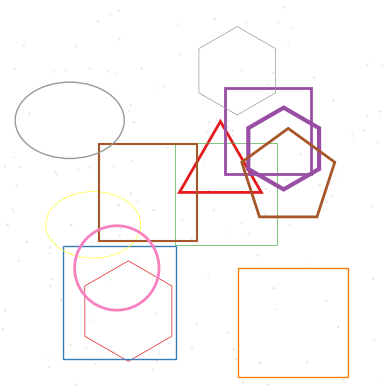[{"shape": "hexagon", "thickness": 0.5, "radius": 0.65, "center": [0.333, 0.192]}, {"shape": "triangle", "thickness": 2, "radius": 0.61, "center": [0.572, 0.562]}, {"shape": "square", "thickness": 1, "radius": 0.73, "center": [0.309, 0.215]}, {"shape": "square", "thickness": 0.5, "radius": 0.66, "center": [0.587, 0.496]}, {"shape": "square", "thickness": 2, "radius": 0.56, "center": [0.696, 0.66]}, {"shape": "hexagon", "thickness": 3, "radius": 0.53, "center": [0.737, 0.614]}, {"shape": "square", "thickness": 1, "radius": 0.71, "center": [0.762, 0.162]}, {"shape": "oval", "thickness": 0.5, "radius": 0.62, "center": [0.242, 0.416]}, {"shape": "pentagon", "thickness": 2, "radius": 0.64, "center": [0.749, 0.539]}, {"shape": "square", "thickness": 1.5, "radius": 0.63, "center": [0.384, 0.5]}, {"shape": "circle", "thickness": 2, "radius": 0.55, "center": [0.303, 0.304]}, {"shape": "hexagon", "thickness": 0.5, "radius": 0.57, "center": [0.616, 0.816]}, {"shape": "oval", "thickness": 1, "radius": 0.71, "center": [0.181, 0.687]}]